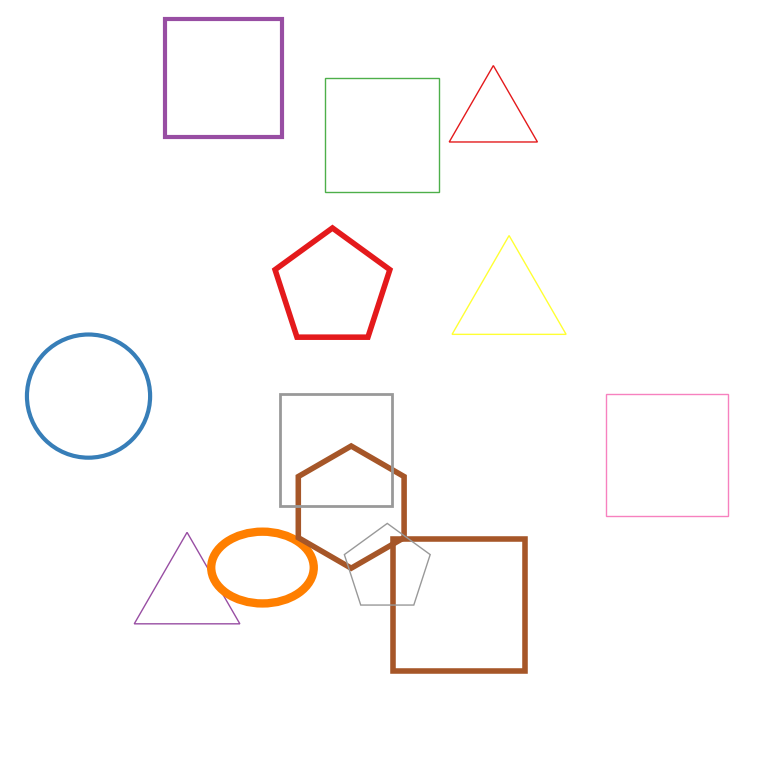[{"shape": "pentagon", "thickness": 2, "radius": 0.39, "center": [0.432, 0.626]}, {"shape": "triangle", "thickness": 0.5, "radius": 0.33, "center": [0.641, 0.849]}, {"shape": "circle", "thickness": 1.5, "radius": 0.4, "center": [0.115, 0.486]}, {"shape": "square", "thickness": 0.5, "radius": 0.37, "center": [0.496, 0.825]}, {"shape": "square", "thickness": 1.5, "radius": 0.38, "center": [0.29, 0.899]}, {"shape": "triangle", "thickness": 0.5, "radius": 0.4, "center": [0.243, 0.229]}, {"shape": "oval", "thickness": 3, "radius": 0.33, "center": [0.341, 0.263]}, {"shape": "triangle", "thickness": 0.5, "radius": 0.43, "center": [0.661, 0.609]}, {"shape": "hexagon", "thickness": 2, "radius": 0.4, "center": [0.456, 0.341]}, {"shape": "square", "thickness": 2, "radius": 0.43, "center": [0.596, 0.214]}, {"shape": "square", "thickness": 0.5, "radius": 0.39, "center": [0.866, 0.409]}, {"shape": "pentagon", "thickness": 0.5, "radius": 0.29, "center": [0.503, 0.262]}, {"shape": "square", "thickness": 1, "radius": 0.36, "center": [0.436, 0.415]}]